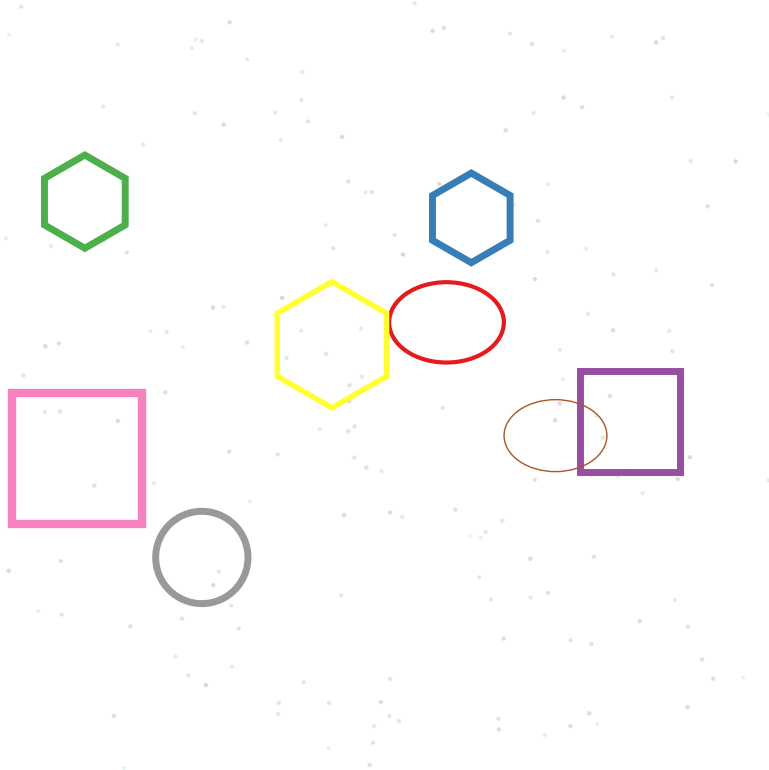[{"shape": "oval", "thickness": 1.5, "radius": 0.37, "center": [0.58, 0.581]}, {"shape": "hexagon", "thickness": 2.5, "radius": 0.29, "center": [0.612, 0.717]}, {"shape": "hexagon", "thickness": 2.5, "radius": 0.3, "center": [0.11, 0.738]}, {"shape": "square", "thickness": 2.5, "radius": 0.33, "center": [0.818, 0.453]}, {"shape": "hexagon", "thickness": 2, "radius": 0.41, "center": [0.431, 0.552]}, {"shape": "oval", "thickness": 0.5, "radius": 0.33, "center": [0.721, 0.434]}, {"shape": "square", "thickness": 3, "radius": 0.42, "center": [0.1, 0.405]}, {"shape": "circle", "thickness": 2.5, "radius": 0.3, "center": [0.262, 0.276]}]